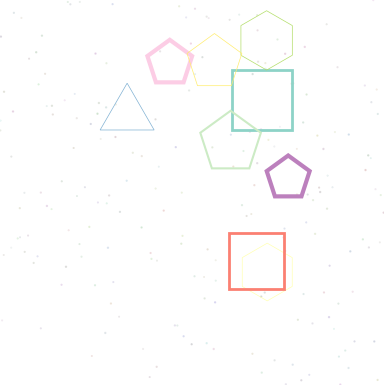[{"shape": "square", "thickness": 2, "radius": 0.39, "center": [0.681, 0.74]}, {"shape": "hexagon", "thickness": 0.5, "radius": 0.37, "center": [0.694, 0.293]}, {"shape": "square", "thickness": 2, "radius": 0.36, "center": [0.666, 0.322]}, {"shape": "triangle", "thickness": 0.5, "radius": 0.41, "center": [0.33, 0.703]}, {"shape": "hexagon", "thickness": 0.5, "radius": 0.39, "center": [0.693, 0.895]}, {"shape": "pentagon", "thickness": 3, "radius": 0.31, "center": [0.441, 0.835]}, {"shape": "pentagon", "thickness": 3, "radius": 0.29, "center": [0.749, 0.537]}, {"shape": "pentagon", "thickness": 1.5, "radius": 0.41, "center": [0.599, 0.63]}, {"shape": "pentagon", "thickness": 0.5, "radius": 0.37, "center": [0.557, 0.838]}]